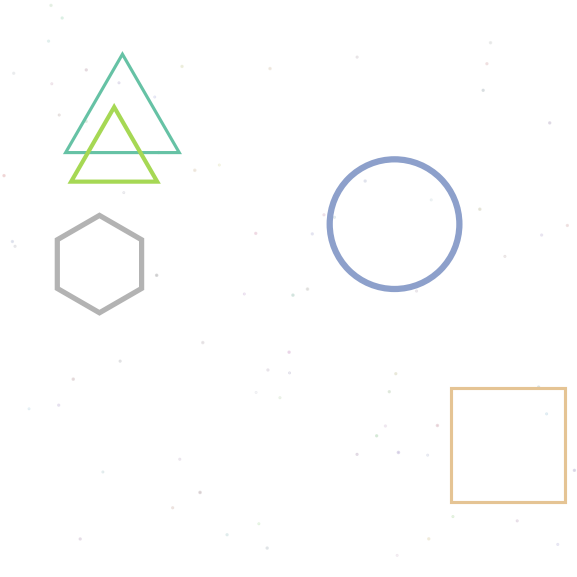[{"shape": "triangle", "thickness": 1.5, "radius": 0.57, "center": [0.212, 0.792]}, {"shape": "circle", "thickness": 3, "radius": 0.56, "center": [0.683, 0.611]}, {"shape": "triangle", "thickness": 2, "radius": 0.43, "center": [0.198, 0.728]}, {"shape": "square", "thickness": 1.5, "radius": 0.49, "center": [0.88, 0.228]}, {"shape": "hexagon", "thickness": 2.5, "radius": 0.42, "center": [0.172, 0.542]}]